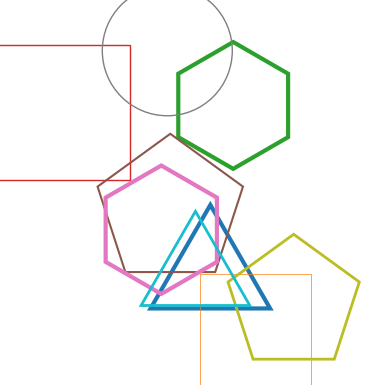[{"shape": "triangle", "thickness": 3, "radius": 0.9, "center": [0.546, 0.288]}, {"shape": "square", "thickness": 0.5, "radius": 0.73, "center": [0.664, 0.143]}, {"shape": "hexagon", "thickness": 3, "radius": 0.82, "center": [0.606, 0.726]}, {"shape": "square", "thickness": 1, "radius": 0.87, "center": [0.163, 0.708]}, {"shape": "pentagon", "thickness": 1.5, "radius": 0.99, "center": [0.442, 0.454]}, {"shape": "hexagon", "thickness": 3, "radius": 0.83, "center": [0.419, 0.403]}, {"shape": "circle", "thickness": 1, "radius": 0.84, "center": [0.435, 0.868]}, {"shape": "pentagon", "thickness": 2, "radius": 0.9, "center": [0.763, 0.212]}, {"shape": "triangle", "thickness": 2, "radius": 0.82, "center": [0.508, 0.288]}]